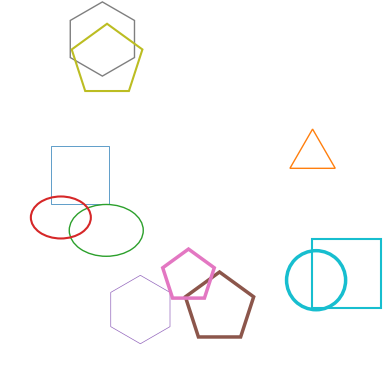[{"shape": "square", "thickness": 0.5, "radius": 0.38, "center": [0.208, 0.544]}, {"shape": "triangle", "thickness": 1, "radius": 0.34, "center": [0.812, 0.597]}, {"shape": "oval", "thickness": 1, "radius": 0.48, "center": [0.276, 0.402]}, {"shape": "oval", "thickness": 1.5, "radius": 0.39, "center": [0.158, 0.435]}, {"shape": "hexagon", "thickness": 0.5, "radius": 0.44, "center": [0.365, 0.196]}, {"shape": "pentagon", "thickness": 2.5, "radius": 0.47, "center": [0.57, 0.2]}, {"shape": "pentagon", "thickness": 2.5, "radius": 0.35, "center": [0.49, 0.283]}, {"shape": "hexagon", "thickness": 1, "radius": 0.48, "center": [0.266, 0.899]}, {"shape": "pentagon", "thickness": 1.5, "radius": 0.48, "center": [0.278, 0.842]}, {"shape": "square", "thickness": 1.5, "radius": 0.45, "center": [0.899, 0.289]}, {"shape": "circle", "thickness": 2.5, "radius": 0.38, "center": [0.821, 0.272]}]